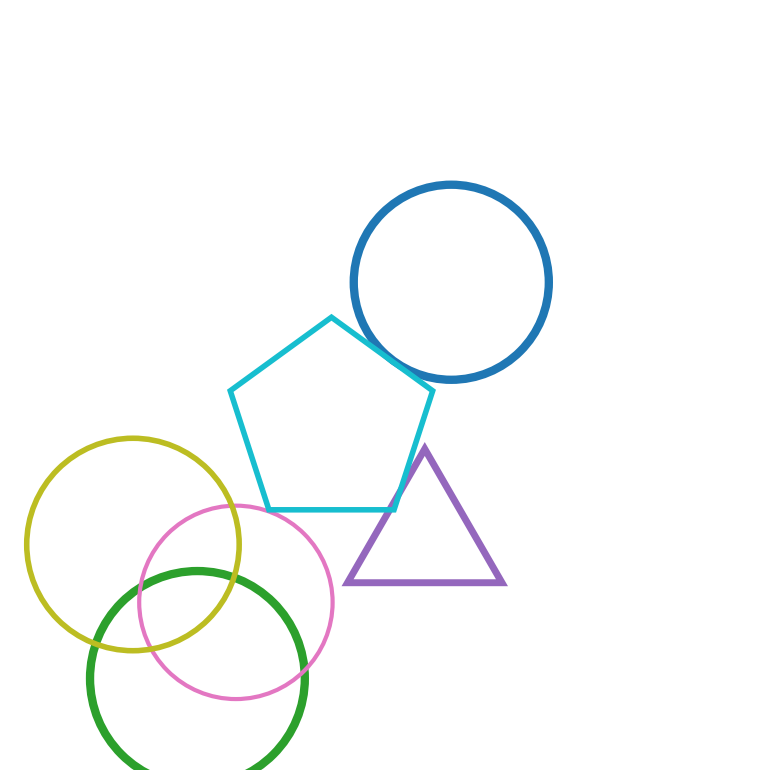[{"shape": "circle", "thickness": 3, "radius": 0.63, "center": [0.586, 0.633]}, {"shape": "circle", "thickness": 3, "radius": 0.7, "center": [0.256, 0.119]}, {"shape": "triangle", "thickness": 2.5, "radius": 0.58, "center": [0.552, 0.301]}, {"shape": "circle", "thickness": 1.5, "radius": 0.63, "center": [0.306, 0.218]}, {"shape": "circle", "thickness": 2, "radius": 0.69, "center": [0.173, 0.293]}, {"shape": "pentagon", "thickness": 2, "radius": 0.69, "center": [0.43, 0.45]}]